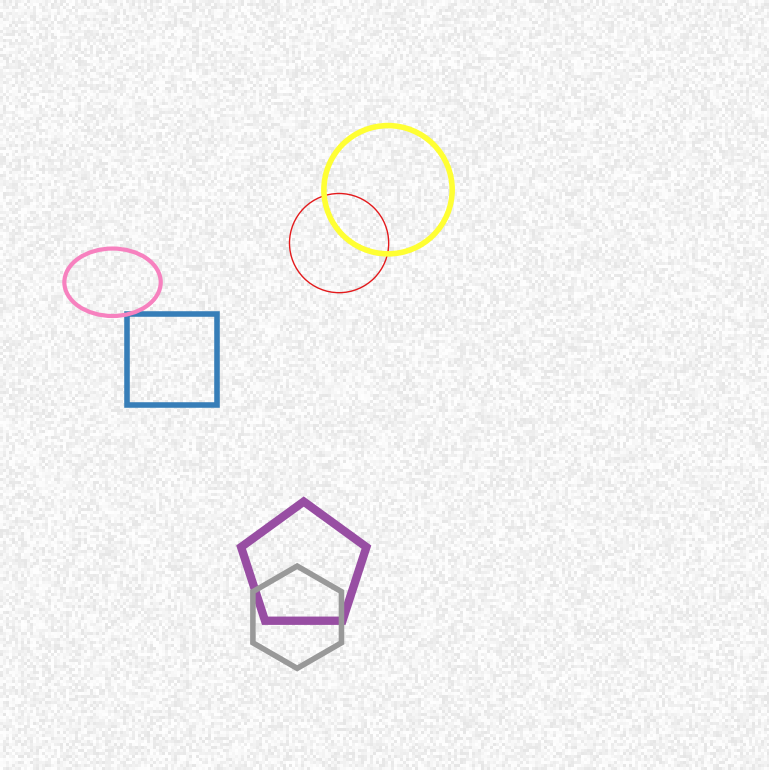[{"shape": "circle", "thickness": 0.5, "radius": 0.32, "center": [0.44, 0.684]}, {"shape": "square", "thickness": 2, "radius": 0.29, "center": [0.224, 0.533]}, {"shape": "pentagon", "thickness": 3, "radius": 0.43, "center": [0.394, 0.263]}, {"shape": "circle", "thickness": 2, "radius": 0.42, "center": [0.504, 0.754]}, {"shape": "oval", "thickness": 1.5, "radius": 0.31, "center": [0.146, 0.633]}, {"shape": "hexagon", "thickness": 2, "radius": 0.33, "center": [0.386, 0.198]}]